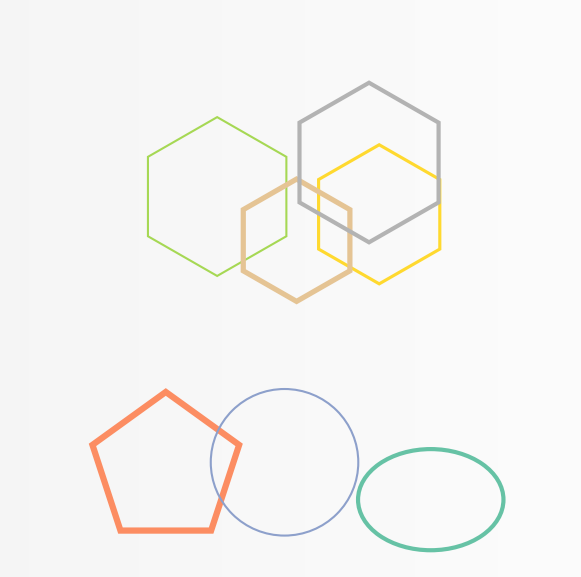[{"shape": "oval", "thickness": 2, "radius": 0.63, "center": [0.741, 0.134]}, {"shape": "pentagon", "thickness": 3, "radius": 0.66, "center": [0.285, 0.188]}, {"shape": "circle", "thickness": 1, "radius": 0.63, "center": [0.49, 0.199]}, {"shape": "hexagon", "thickness": 1, "radius": 0.69, "center": [0.374, 0.659]}, {"shape": "hexagon", "thickness": 1.5, "radius": 0.6, "center": [0.652, 0.628]}, {"shape": "hexagon", "thickness": 2.5, "radius": 0.53, "center": [0.51, 0.583]}, {"shape": "hexagon", "thickness": 2, "radius": 0.69, "center": [0.635, 0.718]}]